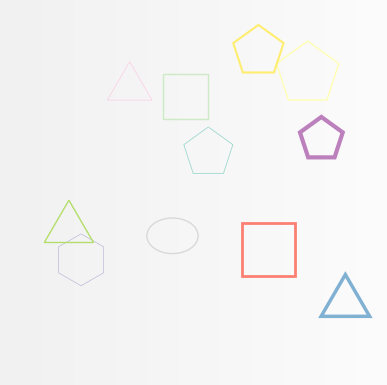[{"shape": "pentagon", "thickness": 0.5, "radius": 0.33, "center": [0.538, 0.604]}, {"shape": "pentagon", "thickness": 1, "radius": 0.42, "center": [0.794, 0.809]}, {"shape": "hexagon", "thickness": 0.5, "radius": 0.34, "center": [0.209, 0.325]}, {"shape": "square", "thickness": 2, "radius": 0.34, "center": [0.692, 0.352]}, {"shape": "triangle", "thickness": 2.5, "radius": 0.36, "center": [0.891, 0.215]}, {"shape": "triangle", "thickness": 1, "radius": 0.37, "center": [0.178, 0.407]}, {"shape": "triangle", "thickness": 0.5, "radius": 0.33, "center": [0.335, 0.773]}, {"shape": "oval", "thickness": 1, "radius": 0.33, "center": [0.445, 0.388]}, {"shape": "pentagon", "thickness": 3, "radius": 0.29, "center": [0.829, 0.638]}, {"shape": "square", "thickness": 1, "radius": 0.29, "center": [0.479, 0.749]}, {"shape": "pentagon", "thickness": 1.5, "radius": 0.34, "center": [0.667, 0.867]}]